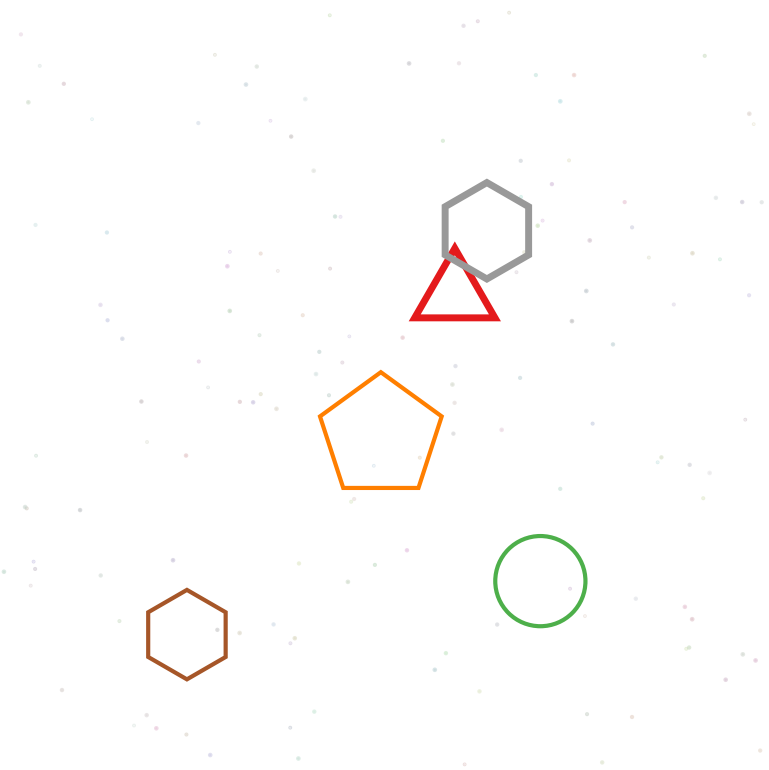[{"shape": "triangle", "thickness": 2.5, "radius": 0.3, "center": [0.591, 0.617]}, {"shape": "circle", "thickness": 1.5, "radius": 0.29, "center": [0.702, 0.245]}, {"shape": "pentagon", "thickness": 1.5, "radius": 0.42, "center": [0.495, 0.434]}, {"shape": "hexagon", "thickness": 1.5, "radius": 0.29, "center": [0.243, 0.176]}, {"shape": "hexagon", "thickness": 2.5, "radius": 0.31, "center": [0.632, 0.7]}]